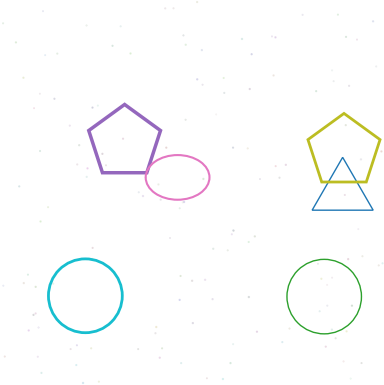[{"shape": "triangle", "thickness": 1, "radius": 0.46, "center": [0.89, 0.5]}, {"shape": "circle", "thickness": 1, "radius": 0.48, "center": [0.842, 0.23]}, {"shape": "pentagon", "thickness": 2.5, "radius": 0.49, "center": [0.324, 0.631]}, {"shape": "oval", "thickness": 1.5, "radius": 0.41, "center": [0.461, 0.539]}, {"shape": "pentagon", "thickness": 2, "radius": 0.49, "center": [0.894, 0.607]}, {"shape": "circle", "thickness": 2, "radius": 0.48, "center": [0.222, 0.232]}]